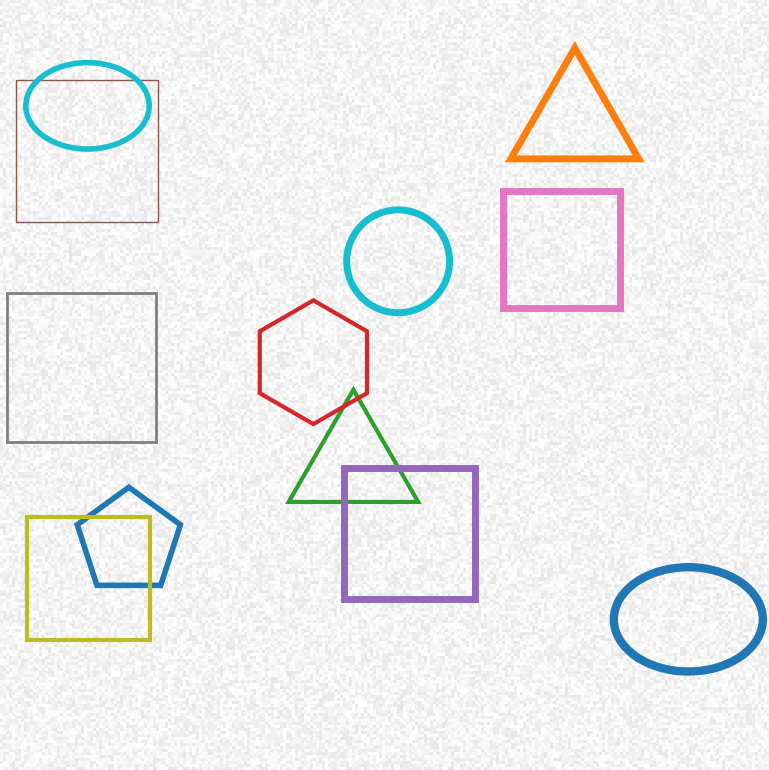[{"shape": "oval", "thickness": 3, "radius": 0.48, "center": [0.894, 0.196]}, {"shape": "pentagon", "thickness": 2, "radius": 0.35, "center": [0.167, 0.297]}, {"shape": "triangle", "thickness": 2.5, "radius": 0.48, "center": [0.747, 0.842]}, {"shape": "triangle", "thickness": 1.5, "radius": 0.49, "center": [0.459, 0.397]}, {"shape": "hexagon", "thickness": 1.5, "radius": 0.4, "center": [0.407, 0.53]}, {"shape": "square", "thickness": 2.5, "radius": 0.42, "center": [0.532, 0.307]}, {"shape": "square", "thickness": 0.5, "radius": 0.46, "center": [0.113, 0.804]}, {"shape": "square", "thickness": 2.5, "radius": 0.38, "center": [0.729, 0.676]}, {"shape": "square", "thickness": 1, "radius": 0.48, "center": [0.105, 0.523]}, {"shape": "square", "thickness": 1.5, "radius": 0.4, "center": [0.114, 0.249]}, {"shape": "circle", "thickness": 2.5, "radius": 0.33, "center": [0.517, 0.661]}, {"shape": "oval", "thickness": 2, "radius": 0.4, "center": [0.114, 0.863]}]